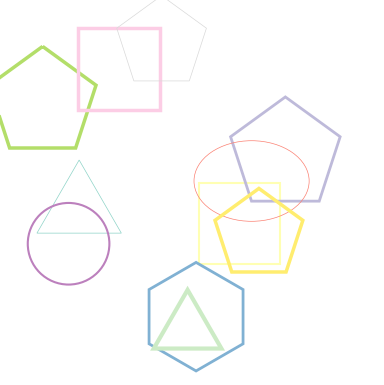[{"shape": "triangle", "thickness": 0.5, "radius": 0.63, "center": [0.206, 0.458]}, {"shape": "square", "thickness": 1.5, "radius": 0.53, "center": [0.623, 0.419]}, {"shape": "pentagon", "thickness": 2, "radius": 0.75, "center": [0.741, 0.599]}, {"shape": "oval", "thickness": 0.5, "radius": 0.75, "center": [0.653, 0.53]}, {"shape": "hexagon", "thickness": 2, "radius": 0.7, "center": [0.509, 0.177]}, {"shape": "pentagon", "thickness": 2.5, "radius": 0.73, "center": [0.111, 0.734]}, {"shape": "square", "thickness": 2.5, "radius": 0.53, "center": [0.309, 0.821]}, {"shape": "pentagon", "thickness": 0.5, "radius": 0.61, "center": [0.42, 0.889]}, {"shape": "circle", "thickness": 1.5, "radius": 0.53, "center": [0.178, 0.367]}, {"shape": "triangle", "thickness": 3, "radius": 0.51, "center": [0.487, 0.145]}, {"shape": "pentagon", "thickness": 2.5, "radius": 0.6, "center": [0.673, 0.391]}]